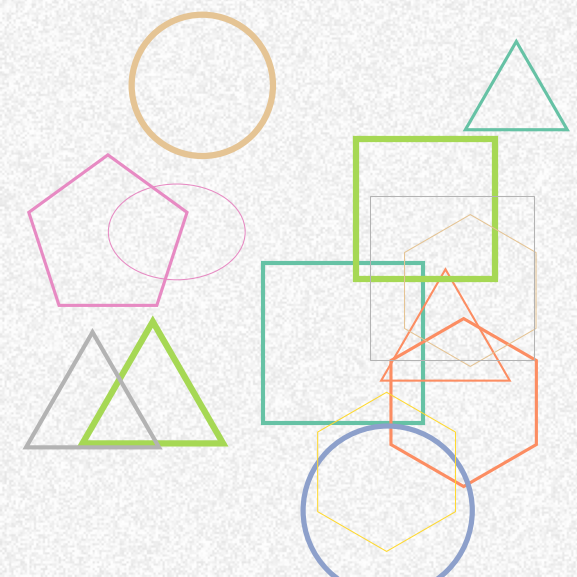[{"shape": "square", "thickness": 2, "radius": 0.69, "center": [0.594, 0.404]}, {"shape": "triangle", "thickness": 1.5, "radius": 0.51, "center": [0.894, 0.825]}, {"shape": "triangle", "thickness": 1, "radius": 0.64, "center": [0.771, 0.404]}, {"shape": "hexagon", "thickness": 1.5, "radius": 0.73, "center": [0.803, 0.302]}, {"shape": "circle", "thickness": 2.5, "radius": 0.73, "center": [0.671, 0.115]}, {"shape": "pentagon", "thickness": 1.5, "radius": 0.72, "center": [0.187, 0.587]}, {"shape": "oval", "thickness": 0.5, "radius": 0.59, "center": [0.306, 0.598]}, {"shape": "triangle", "thickness": 3, "radius": 0.7, "center": [0.265, 0.302]}, {"shape": "square", "thickness": 3, "radius": 0.6, "center": [0.737, 0.637]}, {"shape": "hexagon", "thickness": 0.5, "radius": 0.69, "center": [0.669, 0.182]}, {"shape": "hexagon", "thickness": 0.5, "radius": 0.66, "center": [0.814, 0.496]}, {"shape": "circle", "thickness": 3, "radius": 0.61, "center": [0.35, 0.851]}, {"shape": "triangle", "thickness": 2, "radius": 0.66, "center": [0.16, 0.291]}, {"shape": "square", "thickness": 0.5, "radius": 0.71, "center": [0.783, 0.518]}]